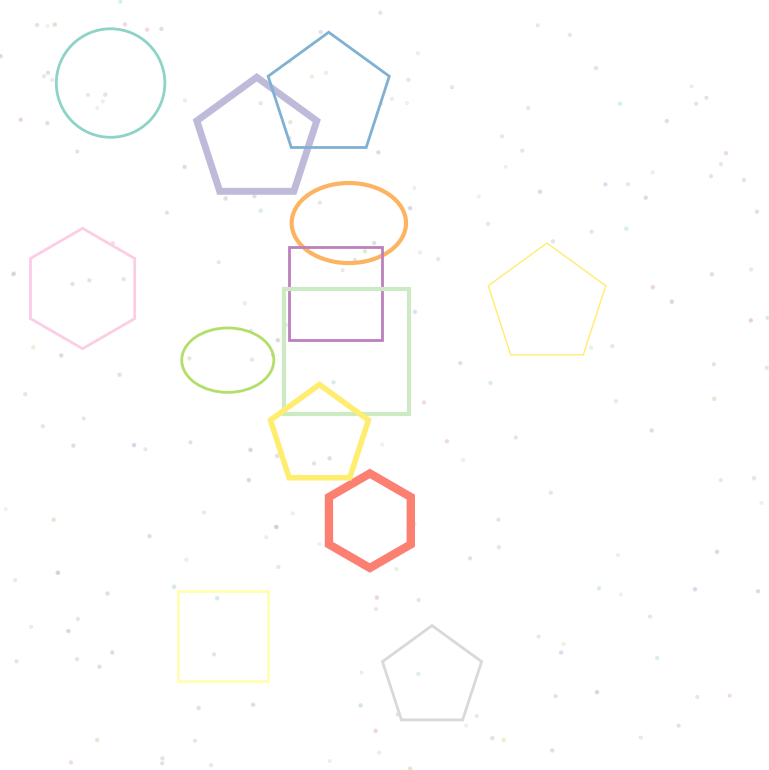[{"shape": "circle", "thickness": 1, "radius": 0.35, "center": [0.144, 0.892]}, {"shape": "square", "thickness": 1, "radius": 0.29, "center": [0.289, 0.174]}, {"shape": "pentagon", "thickness": 2.5, "radius": 0.41, "center": [0.333, 0.818]}, {"shape": "hexagon", "thickness": 3, "radius": 0.31, "center": [0.48, 0.324]}, {"shape": "pentagon", "thickness": 1, "radius": 0.41, "center": [0.427, 0.875]}, {"shape": "oval", "thickness": 1.5, "radius": 0.37, "center": [0.453, 0.71]}, {"shape": "oval", "thickness": 1, "radius": 0.3, "center": [0.296, 0.532]}, {"shape": "hexagon", "thickness": 1, "radius": 0.39, "center": [0.107, 0.625]}, {"shape": "pentagon", "thickness": 1, "radius": 0.34, "center": [0.561, 0.12]}, {"shape": "square", "thickness": 1, "radius": 0.3, "center": [0.436, 0.619]}, {"shape": "square", "thickness": 1.5, "radius": 0.41, "center": [0.45, 0.544]}, {"shape": "pentagon", "thickness": 2, "radius": 0.33, "center": [0.415, 0.434]}, {"shape": "pentagon", "thickness": 0.5, "radius": 0.4, "center": [0.71, 0.604]}]